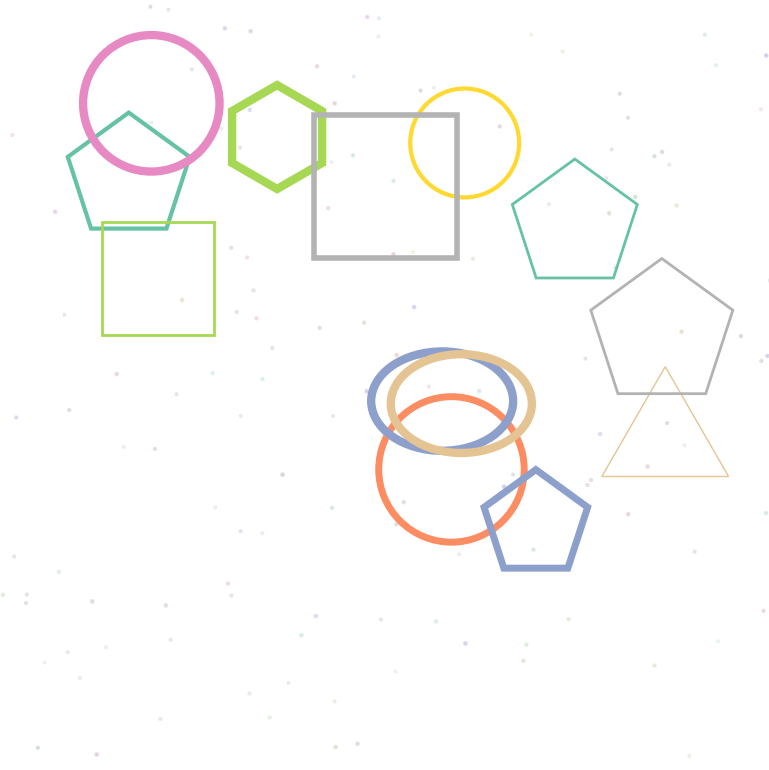[{"shape": "pentagon", "thickness": 1.5, "radius": 0.42, "center": [0.167, 0.771]}, {"shape": "pentagon", "thickness": 1, "radius": 0.43, "center": [0.747, 0.708]}, {"shape": "circle", "thickness": 2.5, "radius": 0.47, "center": [0.586, 0.39]}, {"shape": "pentagon", "thickness": 2.5, "radius": 0.35, "center": [0.696, 0.319]}, {"shape": "oval", "thickness": 3, "radius": 0.46, "center": [0.574, 0.479]}, {"shape": "circle", "thickness": 3, "radius": 0.44, "center": [0.197, 0.866]}, {"shape": "square", "thickness": 1, "radius": 0.37, "center": [0.205, 0.638]}, {"shape": "hexagon", "thickness": 3, "radius": 0.34, "center": [0.36, 0.822]}, {"shape": "circle", "thickness": 1.5, "radius": 0.35, "center": [0.603, 0.814]}, {"shape": "oval", "thickness": 3, "radius": 0.46, "center": [0.599, 0.476]}, {"shape": "triangle", "thickness": 0.5, "radius": 0.48, "center": [0.864, 0.429]}, {"shape": "square", "thickness": 2, "radius": 0.47, "center": [0.501, 0.758]}, {"shape": "pentagon", "thickness": 1, "radius": 0.48, "center": [0.86, 0.567]}]